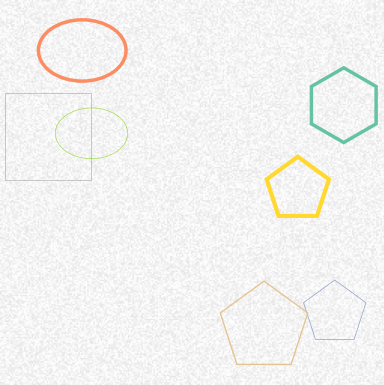[{"shape": "hexagon", "thickness": 2.5, "radius": 0.49, "center": [0.893, 0.727]}, {"shape": "oval", "thickness": 2.5, "radius": 0.57, "center": [0.214, 0.869]}, {"shape": "pentagon", "thickness": 0.5, "radius": 0.43, "center": [0.87, 0.187]}, {"shape": "oval", "thickness": 0.5, "radius": 0.47, "center": [0.238, 0.654]}, {"shape": "pentagon", "thickness": 3, "radius": 0.43, "center": [0.773, 0.508]}, {"shape": "pentagon", "thickness": 1, "radius": 0.6, "center": [0.686, 0.15]}, {"shape": "square", "thickness": 0.5, "radius": 0.56, "center": [0.125, 0.645]}]